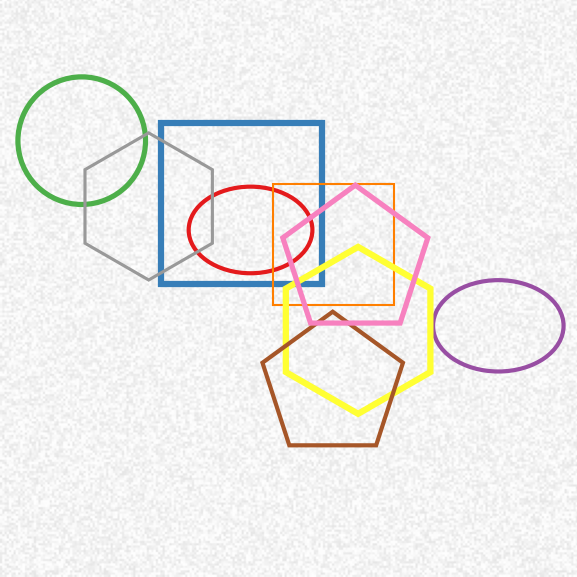[{"shape": "oval", "thickness": 2, "radius": 0.54, "center": [0.434, 0.601]}, {"shape": "square", "thickness": 3, "radius": 0.7, "center": [0.418, 0.647]}, {"shape": "circle", "thickness": 2.5, "radius": 0.55, "center": [0.142, 0.756]}, {"shape": "oval", "thickness": 2, "radius": 0.56, "center": [0.863, 0.435]}, {"shape": "square", "thickness": 1, "radius": 0.52, "center": [0.577, 0.576]}, {"shape": "hexagon", "thickness": 3, "radius": 0.72, "center": [0.62, 0.427]}, {"shape": "pentagon", "thickness": 2, "radius": 0.64, "center": [0.576, 0.331]}, {"shape": "pentagon", "thickness": 2.5, "radius": 0.66, "center": [0.615, 0.547]}, {"shape": "hexagon", "thickness": 1.5, "radius": 0.64, "center": [0.257, 0.642]}]